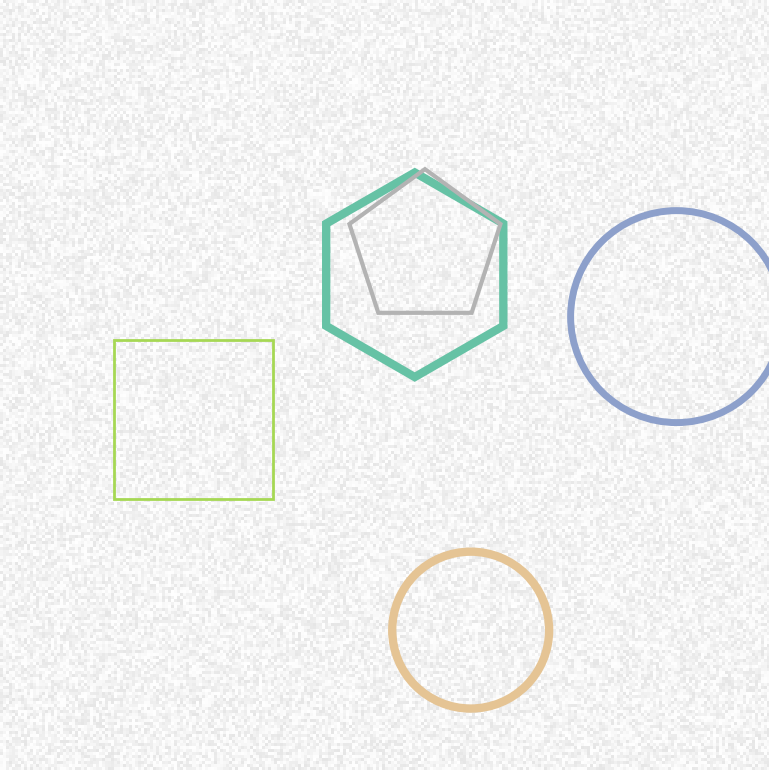[{"shape": "hexagon", "thickness": 3, "radius": 0.66, "center": [0.539, 0.643]}, {"shape": "circle", "thickness": 2.5, "radius": 0.69, "center": [0.879, 0.589]}, {"shape": "square", "thickness": 1, "radius": 0.52, "center": [0.252, 0.455]}, {"shape": "circle", "thickness": 3, "radius": 0.51, "center": [0.611, 0.182]}, {"shape": "pentagon", "thickness": 1.5, "radius": 0.52, "center": [0.552, 0.677]}]